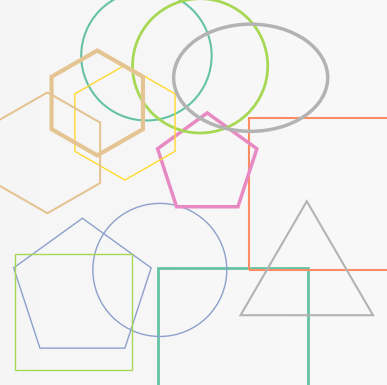[{"shape": "circle", "thickness": 1.5, "radius": 0.84, "center": [0.378, 0.855]}, {"shape": "square", "thickness": 2, "radius": 0.96, "center": [0.601, 0.112]}, {"shape": "square", "thickness": 1.5, "radius": 0.99, "center": [0.84, 0.495]}, {"shape": "circle", "thickness": 1, "radius": 0.86, "center": [0.412, 0.299]}, {"shape": "pentagon", "thickness": 1, "radius": 0.93, "center": [0.213, 0.247]}, {"shape": "pentagon", "thickness": 2.5, "radius": 0.67, "center": [0.535, 0.572]}, {"shape": "circle", "thickness": 2, "radius": 0.87, "center": [0.516, 0.829]}, {"shape": "square", "thickness": 1, "radius": 0.75, "center": [0.189, 0.19]}, {"shape": "hexagon", "thickness": 1, "radius": 0.75, "center": [0.322, 0.682]}, {"shape": "hexagon", "thickness": 3, "radius": 0.68, "center": [0.251, 0.733]}, {"shape": "hexagon", "thickness": 1.5, "radius": 0.78, "center": [0.122, 0.603]}, {"shape": "oval", "thickness": 2.5, "radius": 0.99, "center": [0.647, 0.798]}, {"shape": "triangle", "thickness": 1.5, "radius": 0.99, "center": [0.792, 0.28]}]